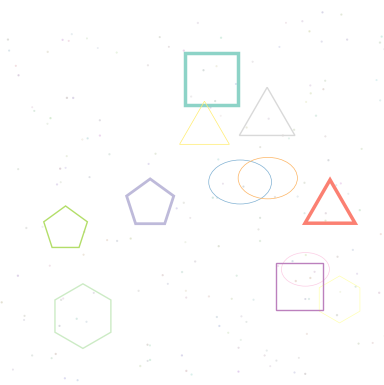[{"shape": "square", "thickness": 2.5, "radius": 0.34, "center": [0.549, 0.795]}, {"shape": "hexagon", "thickness": 0.5, "radius": 0.31, "center": [0.882, 0.222]}, {"shape": "pentagon", "thickness": 2, "radius": 0.32, "center": [0.39, 0.471]}, {"shape": "triangle", "thickness": 2.5, "radius": 0.38, "center": [0.857, 0.458]}, {"shape": "oval", "thickness": 0.5, "radius": 0.41, "center": [0.624, 0.527]}, {"shape": "oval", "thickness": 0.5, "radius": 0.38, "center": [0.696, 0.537]}, {"shape": "pentagon", "thickness": 1, "radius": 0.3, "center": [0.17, 0.405]}, {"shape": "oval", "thickness": 0.5, "radius": 0.31, "center": [0.793, 0.3]}, {"shape": "triangle", "thickness": 1, "radius": 0.42, "center": [0.694, 0.69]}, {"shape": "square", "thickness": 1, "radius": 0.31, "center": [0.778, 0.256]}, {"shape": "hexagon", "thickness": 1, "radius": 0.42, "center": [0.215, 0.179]}, {"shape": "triangle", "thickness": 0.5, "radius": 0.37, "center": [0.531, 0.662]}]